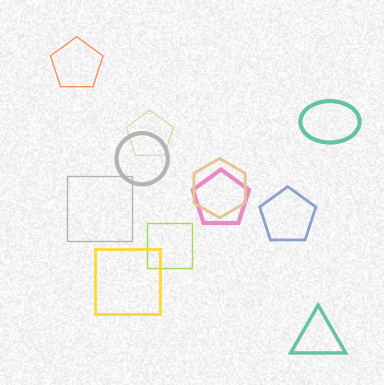[{"shape": "oval", "thickness": 3, "radius": 0.38, "center": [0.857, 0.684]}, {"shape": "triangle", "thickness": 2.5, "radius": 0.41, "center": [0.826, 0.125]}, {"shape": "pentagon", "thickness": 1, "radius": 0.36, "center": [0.199, 0.833]}, {"shape": "pentagon", "thickness": 2, "radius": 0.38, "center": [0.747, 0.439]}, {"shape": "pentagon", "thickness": 3, "radius": 0.38, "center": [0.574, 0.483]}, {"shape": "square", "thickness": 1, "radius": 0.29, "center": [0.44, 0.363]}, {"shape": "pentagon", "thickness": 0.5, "radius": 0.32, "center": [0.389, 0.649]}, {"shape": "square", "thickness": 2, "radius": 0.42, "center": [0.332, 0.269]}, {"shape": "hexagon", "thickness": 2, "radius": 0.38, "center": [0.57, 0.511]}, {"shape": "circle", "thickness": 3, "radius": 0.33, "center": [0.369, 0.588]}, {"shape": "square", "thickness": 1, "radius": 0.42, "center": [0.258, 0.459]}]